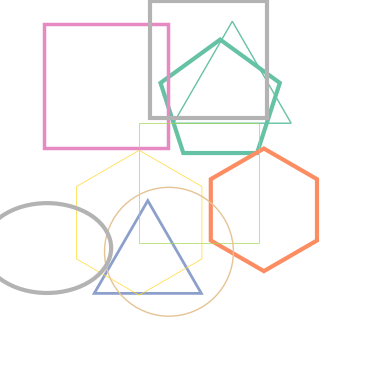[{"shape": "triangle", "thickness": 1, "radius": 0.88, "center": [0.603, 0.768]}, {"shape": "pentagon", "thickness": 3, "radius": 0.81, "center": [0.572, 0.734]}, {"shape": "hexagon", "thickness": 3, "radius": 0.8, "center": [0.685, 0.455]}, {"shape": "triangle", "thickness": 2, "radius": 0.8, "center": [0.384, 0.318]}, {"shape": "square", "thickness": 2.5, "radius": 0.8, "center": [0.276, 0.776]}, {"shape": "square", "thickness": 0.5, "radius": 0.78, "center": [0.517, 0.524]}, {"shape": "hexagon", "thickness": 0.5, "radius": 0.94, "center": [0.362, 0.421]}, {"shape": "circle", "thickness": 1, "radius": 0.84, "center": [0.439, 0.346]}, {"shape": "oval", "thickness": 3, "radius": 0.83, "center": [0.122, 0.356]}, {"shape": "square", "thickness": 3, "radius": 0.76, "center": [0.541, 0.845]}]